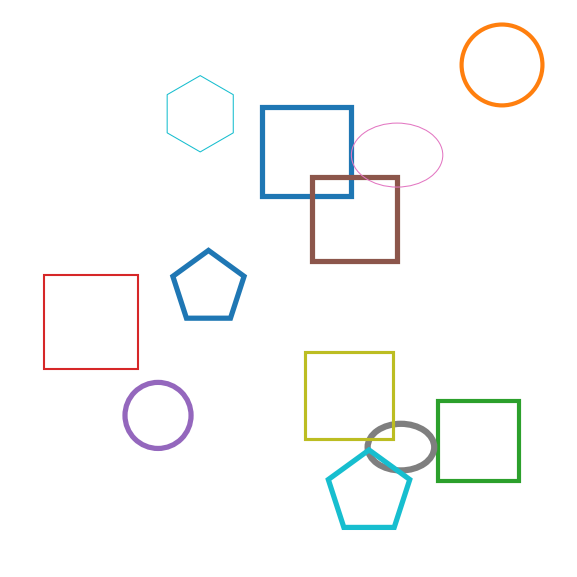[{"shape": "pentagon", "thickness": 2.5, "radius": 0.32, "center": [0.361, 0.501]}, {"shape": "square", "thickness": 2.5, "radius": 0.39, "center": [0.53, 0.736]}, {"shape": "circle", "thickness": 2, "radius": 0.35, "center": [0.869, 0.887]}, {"shape": "square", "thickness": 2, "radius": 0.35, "center": [0.828, 0.235]}, {"shape": "square", "thickness": 1, "radius": 0.41, "center": [0.158, 0.442]}, {"shape": "circle", "thickness": 2.5, "radius": 0.29, "center": [0.274, 0.28]}, {"shape": "square", "thickness": 2.5, "radius": 0.37, "center": [0.614, 0.62]}, {"shape": "oval", "thickness": 0.5, "radius": 0.4, "center": [0.688, 0.731]}, {"shape": "oval", "thickness": 3, "radius": 0.29, "center": [0.694, 0.225]}, {"shape": "square", "thickness": 1.5, "radius": 0.38, "center": [0.604, 0.314]}, {"shape": "hexagon", "thickness": 0.5, "radius": 0.33, "center": [0.347, 0.802]}, {"shape": "pentagon", "thickness": 2.5, "radius": 0.37, "center": [0.639, 0.146]}]